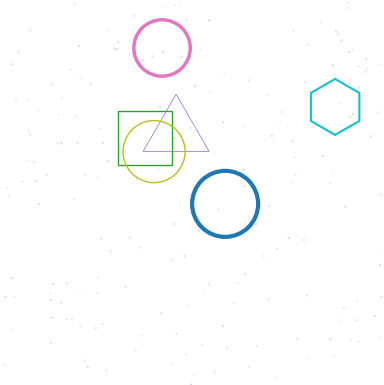[{"shape": "circle", "thickness": 3, "radius": 0.43, "center": [0.585, 0.471]}, {"shape": "square", "thickness": 1, "radius": 0.35, "center": [0.376, 0.643]}, {"shape": "triangle", "thickness": 0.5, "radius": 0.5, "center": [0.458, 0.656]}, {"shape": "circle", "thickness": 2.5, "radius": 0.37, "center": [0.421, 0.875]}, {"shape": "circle", "thickness": 1, "radius": 0.4, "center": [0.4, 0.606]}, {"shape": "hexagon", "thickness": 1.5, "radius": 0.36, "center": [0.87, 0.722]}]